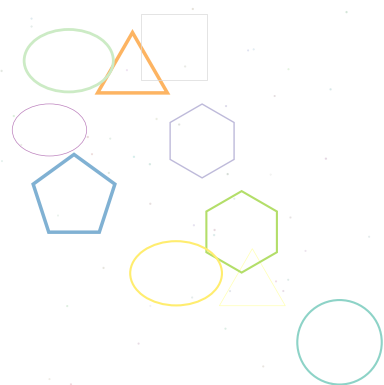[{"shape": "circle", "thickness": 1.5, "radius": 0.55, "center": [0.882, 0.111]}, {"shape": "triangle", "thickness": 0.5, "radius": 0.49, "center": [0.655, 0.255]}, {"shape": "hexagon", "thickness": 1, "radius": 0.48, "center": [0.525, 0.634]}, {"shape": "pentagon", "thickness": 2.5, "radius": 0.56, "center": [0.192, 0.487]}, {"shape": "triangle", "thickness": 2.5, "radius": 0.52, "center": [0.344, 0.811]}, {"shape": "hexagon", "thickness": 1.5, "radius": 0.53, "center": [0.628, 0.398]}, {"shape": "square", "thickness": 0.5, "radius": 0.43, "center": [0.451, 0.878]}, {"shape": "oval", "thickness": 0.5, "radius": 0.48, "center": [0.128, 0.662]}, {"shape": "oval", "thickness": 2, "radius": 0.58, "center": [0.179, 0.842]}, {"shape": "oval", "thickness": 1.5, "radius": 0.6, "center": [0.457, 0.29]}]